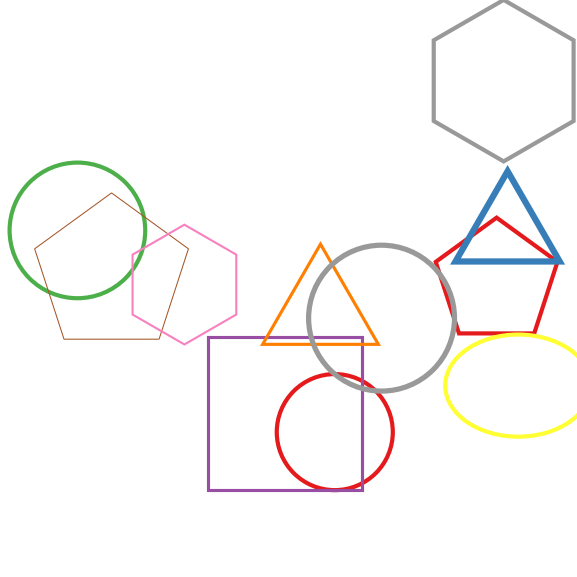[{"shape": "circle", "thickness": 2, "radius": 0.5, "center": [0.58, 0.251]}, {"shape": "pentagon", "thickness": 2, "radius": 0.55, "center": [0.86, 0.511]}, {"shape": "triangle", "thickness": 3, "radius": 0.52, "center": [0.879, 0.598]}, {"shape": "circle", "thickness": 2, "radius": 0.59, "center": [0.134, 0.6]}, {"shape": "square", "thickness": 1.5, "radius": 0.67, "center": [0.493, 0.283]}, {"shape": "triangle", "thickness": 1.5, "radius": 0.58, "center": [0.555, 0.461]}, {"shape": "oval", "thickness": 2, "radius": 0.63, "center": [0.897, 0.331]}, {"shape": "pentagon", "thickness": 0.5, "radius": 0.7, "center": [0.193, 0.525]}, {"shape": "hexagon", "thickness": 1, "radius": 0.52, "center": [0.319, 0.506]}, {"shape": "circle", "thickness": 2.5, "radius": 0.63, "center": [0.661, 0.448]}, {"shape": "hexagon", "thickness": 2, "radius": 0.7, "center": [0.872, 0.859]}]